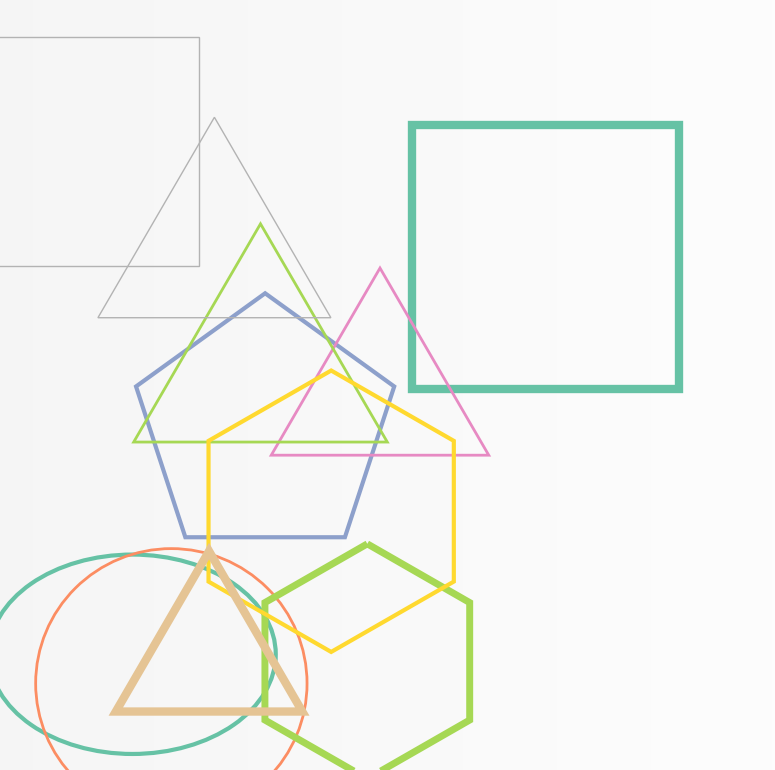[{"shape": "square", "thickness": 3, "radius": 0.86, "center": [0.704, 0.666]}, {"shape": "oval", "thickness": 1.5, "radius": 0.92, "center": [0.171, 0.15]}, {"shape": "circle", "thickness": 1, "radius": 0.88, "center": [0.221, 0.112]}, {"shape": "pentagon", "thickness": 1.5, "radius": 0.88, "center": [0.342, 0.444]}, {"shape": "triangle", "thickness": 1, "radius": 0.81, "center": [0.49, 0.49]}, {"shape": "hexagon", "thickness": 2.5, "radius": 0.76, "center": [0.474, 0.141]}, {"shape": "triangle", "thickness": 1, "radius": 0.94, "center": [0.336, 0.52]}, {"shape": "hexagon", "thickness": 1.5, "radius": 0.91, "center": [0.427, 0.336]}, {"shape": "triangle", "thickness": 3, "radius": 0.69, "center": [0.27, 0.145]}, {"shape": "triangle", "thickness": 0.5, "radius": 0.87, "center": [0.277, 0.674]}, {"shape": "square", "thickness": 0.5, "radius": 0.74, "center": [0.109, 0.804]}]